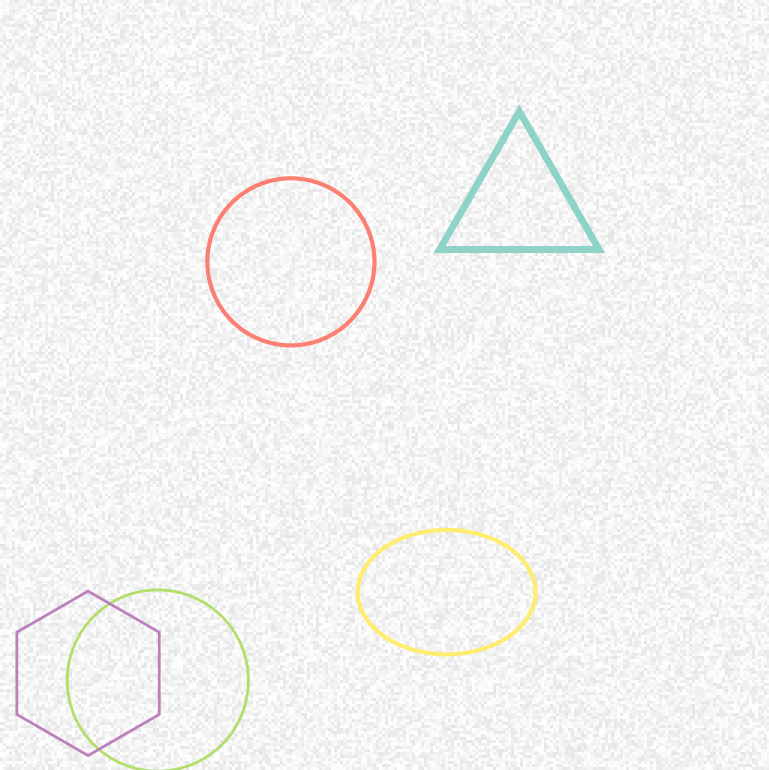[{"shape": "triangle", "thickness": 2.5, "radius": 0.6, "center": [0.674, 0.736]}, {"shape": "circle", "thickness": 1.5, "radius": 0.54, "center": [0.378, 0.66]}, {"shape": "circle", "thickness": 1, "radius": 0.59, "center": [0.205, 0.116]}, {"shape": "hexagon", "thickness": 1, "radius": 0.53, "center": [0.114, 0.126]}, {"shape": "oval", "thickness": 1.5, "radius": 0.58, "center": [0.58, 0.231]}]